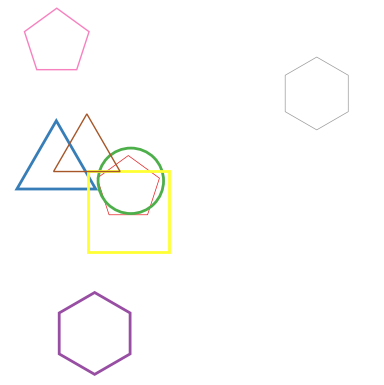[{"shape": "pentagon", "thickness": 0.5, "radius": 0.43, "center": [0.333, 0.511]}, {"shape": "triangle", "thickness": 2, "radius": 0.59, "center": [0.146, 0.568]}, {"shape": "circle", "thickness": 2, "radius": 0.43, "center": [0.34, 0.53]}, {"shape": "hexagon", "thickness": 2, "radius": 0.53, "center": [0.246, 0.134]}, {"shape": "square", "thickness": 2, "radius": 0.52, "center": [0.333, 0.45]}, {"shape": "triangle", "thickness": 1, "radius": 0.5, "center": [0.226, 0.604]}, {"shape": "pentagon", "thickness": 1, "radius": 0.44, "center": [0.147, 0.89]}, {"shape": "hexagon", "thickness": 0.5, "radius": 0.47, "center": [0.823, 0.757]}]